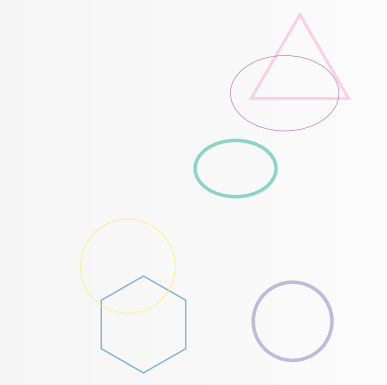[{"shape": "oval", "thickness": 2.5, "radius": 0.52, "center": [0.608, 0.562]}, {"shape": "circle", "thickness": 2.5, "radius": 0.51, "center": [0.755, 0.166]}, {"shape": "hexagon", "thickness": 1, "radius": 0.63, "center": [0.37, 0.157]}, {"shape": "triangle", "thickness": 2, "radius": 0.73, "center": [0.774, 0.817]}, {"shape": "oval", "thickness": 0.5, "radius": 0.7, "center": [0.735, 0.758]}, {"shape": "circle", "thickness": 0.5, "radius": 0.61, "center": [0.33, 0.308]}]